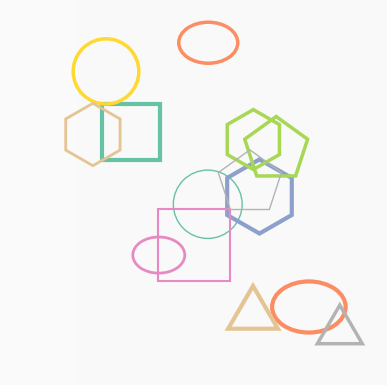[{"shape": "square", "thickness": 3, "radius": 0.37, "center": [0.338, 0.657]}, {"shape": "circle", "thickness": 1, "radius": 0.44, "center": [0.536, 0.469]}, {"shape": "oval", "thickness": 3, "radius": 0.47, "center": [0.797, 0.203]}, {"shape": "oval", "thickness": 2.5, "radius": 0.38, "center": [0.537, 0.889]}, {"shape": "hexagon", "thickness": 3, "radius": 0.48, "center": [0.67, 0.49]}, {"shape": "square", "thickness": 1.5, "radius": 0.46, "center": [0.5, 0.364]}, {"shape": "oval", "thickness": 2, "radius": 0.34, "center": [0.41, 0.337]}, {"shape": "hexagon", "thickness": 2.5, "radius": 0.39, "center": [0.654, 0.638]}, {"shape": "pentagon", "thickness": 2.5, "radius": 0.43, "center": [0.713, 0.612]}, {"shape": "circle", "thickness": 2.5, "radius": 0.42, "center": [0.274, 0.815]}, {"shape": "triangle", "thickness": 3, "radius": 0.37, "center": [0.653, 0.183]}, {"shape": "hexagon", "thickness": 2, "radius": 0.4, "center": [0.24, 0.651]}, {"shape": "triangle", "thickness": 2.5, "radius": 0.33, "center": [0.877, 0.141]}, {"shape": "pentagon", "thickness": 1, "radius": 0.43, "center": [0.645, 0.525]}]